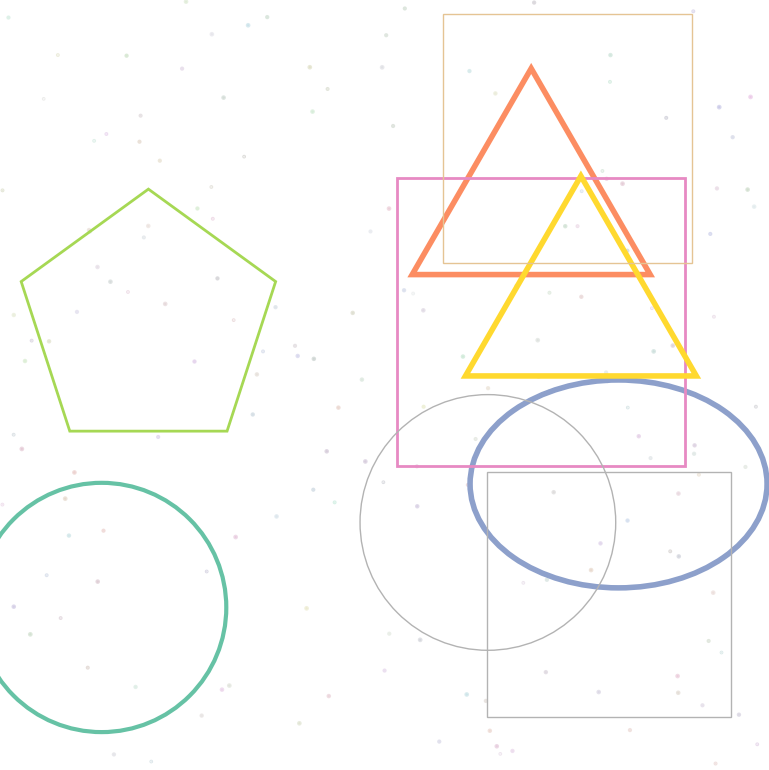[{"shape": "circle", "thickness": 1.5, "radius": 0.81, "center": [0.132, 0.211]}, {"shape": "triangle", "thickness": 2, "radius": 0.89, "center": [0.69, 0.733]}, {"shape": "oval", "thickness": 2, "radius": 0.96, "center": [0.803, 0.372]}, {"shape": "square", "thickness": 1, "radius": 0.94, "center": [0.703, 0.582]}, {"shape": "pentagon", "thickness": 1, "radius": 0.87, "center": [0.193, 0.581]}, {"shape": "triangle", "thickness": 2, "radius": 0.87, "center": [0.754, 0.598]}, {"shape": "square", "thickness": 0.5, "radius": 0.81, "center": [0.736, 0.82]}, {"shape": "square", "thickness": 0.5, "radius": 0.79, "center": [0.791, 0.228]}, {"shape": "circle", "thickness": 0.5, "radius": 0.83, "center": [0.634, 0.321]}]